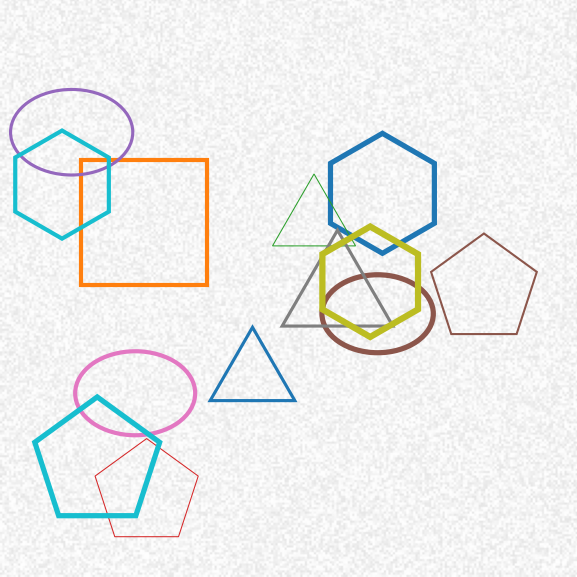[{"shape": "hexagon", "thickness": 2.5, "radius": 0.52, "center": [0.662, 0.664]}, {"shape": "triangle", "thickness": 1.5, "radius": 0.42, "center": [0.437, 0.348]}, {"shape": "square", "thickness": 2, "radius": 0.54, "center": [0.249, 0.614]}, {"shape": "triangle", "thickness": 0.5, "radius": 0.42, "center": [0.544, 0.615]}, {"shape": "pentagon", "thickness": 0.5, "radius": 0.47, "center": [0.254, 0.146]}, {"shape": "oval", "thickness": 1.5, "radius": 0.53, "center": [0.124, 0.77]}, {"shape": "oval", "thickness": 2.5, "radius": 0.48, "center": [0.654, 0.456]}, {"shape": "pentagon", "thickness": 1, "radius": 0.48, "center": [0.838, 0.499]}, {"shape": "oval", "thickness": 2, "radius": 0.52, "center": [0.234, 0.318]}, {"shape": "triangle", "thickness": 1.5, "radius": 0.55, "center": [0.584, 0.49]}, {"shape": "hexagon", "thickness": 3, "radius": 0.48, "center": [0.641, 0.511]}, {"shape": "pentagon", "thickness": 2.5, "radius": 0.57, "center": [0.168, 0.198]}, {"shape": "hexagon", "thickness": 2, "radius": 0.47, "center": [0.107, 0.679]}]